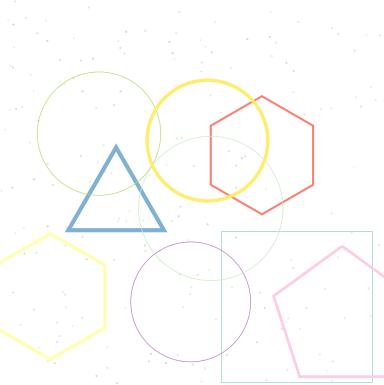[{"shape": "square", "thickness": 0.5, "radius": 0.98, "center": [0.769, 0.205]}, {"shape": "hexagon", "thickness": 2.5, "radius": 0.82, "center": [0.131, 0.23]}, {"shape": "hexagon", "thickness": 1.5, "radius": 0.77, "center": [0.68, 0.597]}, {"shape": "triangle", "thickness": 3, "radius": 0.72, "center": [0.302, 0.474]}, {"shape": "circle", "thickness": 0.5, "radius": 0.8, "center": [0.257, 0.653]}, {"shape": "pentagon", "thickness": 2, "radius": 0.94, "center": [0.889, 0.173]}, {"shape": "circle", "thickness": 0.5, "radius": 0.78, "center": [0.495, 0.216]}, {"shape": "circle", "thickness": 0.5, "radius": 0.94, "center": [0.547, 0.459]}, {"shape": "circle", "thickness": 2.5, "radius": 0.78, "center": [0.539, 0.635]}]